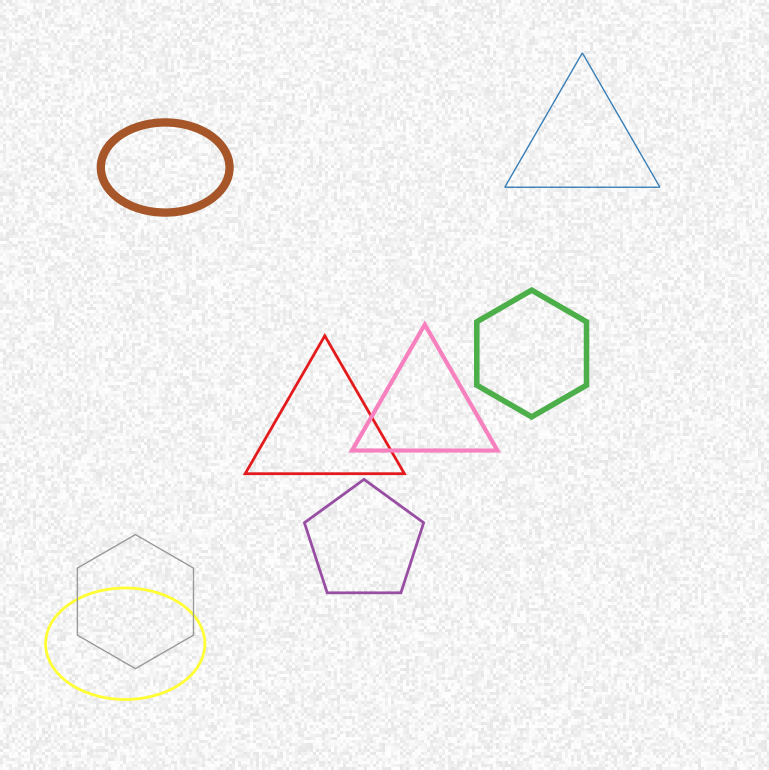[{"shape": "triangle", "thickness": 1, "radius": 0.6, "center": [0.422, 0.445]}, {"shape": "triangle", "thickness": 0.5, "radius": 0.58, "center": [0.756, 0.815]}, {"shape": "hexagon", "thickness": 2, "radius": 0.41, "center": [0.69, 0.541]}, {"shape": "pentagon", "thickness": 1, "radius": 0.41, "center": [0.473, 0.296]}, {"shape": "oval", "thickness": 1, "radius": 0.52, "center": [0.163, 0.164]}, {"shape": "oval", "thickness": 3, "radius": 0.42, "center": [0.215, 0.782]}, {"shape": "triangle", "thickness": 1.5, "radius": 0.55, "center": [0.552, 0.469]}, {"shape": "hexagon", "thickness": 0.5, "radius": 0.44, "center": [0.176, 0.219]}]